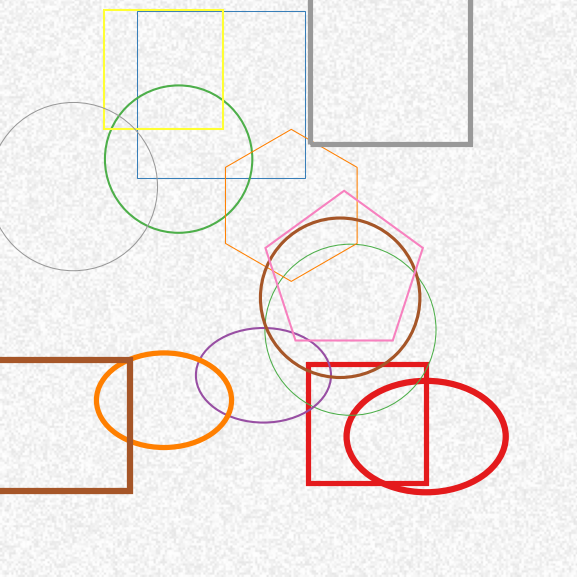[{"shape": "oval", "thickness": 3, "radius": 0.69, "center": [0.738, 0.243]}, {"shape": "square", "thickness": 2.5, "radius": 0.51, "center": [0.635, 0.266]}, {"shape": "square", "thickness": 0.5, "radius": 0.72, "center": [0.383, 0.836]}, {"shape": "circle", "thickness": 1, "radius": 0.64, "center": [0.309, 0.724]}, {"shape": "circle", "thickness": 0.5, "radius": 0.74, "center": [0.607, 0.428]}, {"shape": "oval", "thickness": 1, "radius": 0.58, "center": [0.456, 0.349]}, {"shape": "hexagon", "thickness": 0.5, "radius": 0.66, "center": [0.504, 0.643]}, {"shape": "oval", "thickness": 2.5, "radius": 0.58, "center": [0.284, 0.306]}, {"shape": "square", "thickness": 1, "radius": 0.52, "center": [0.283, 0.879]}, {"shape": "circle", "thickness": 1.5, "radius": 0.69, "center": [0.589, 0.484]}, {"shape": "square", "thickness": 3, "radius": 0.57, "center": [0.111, 0.262]}, {"shape": "pentagon", "thickness": 1, "radius": 0.72, "center": [0.596, 0.525]}, {"shape": "circle", "thickness": 0.5, "radius": 0.73, "center": [0.127, 0.676]}, {"shape": "square", "thickness": 2.5, "radius": 0.69, "center": [0.675, 0.888]}]